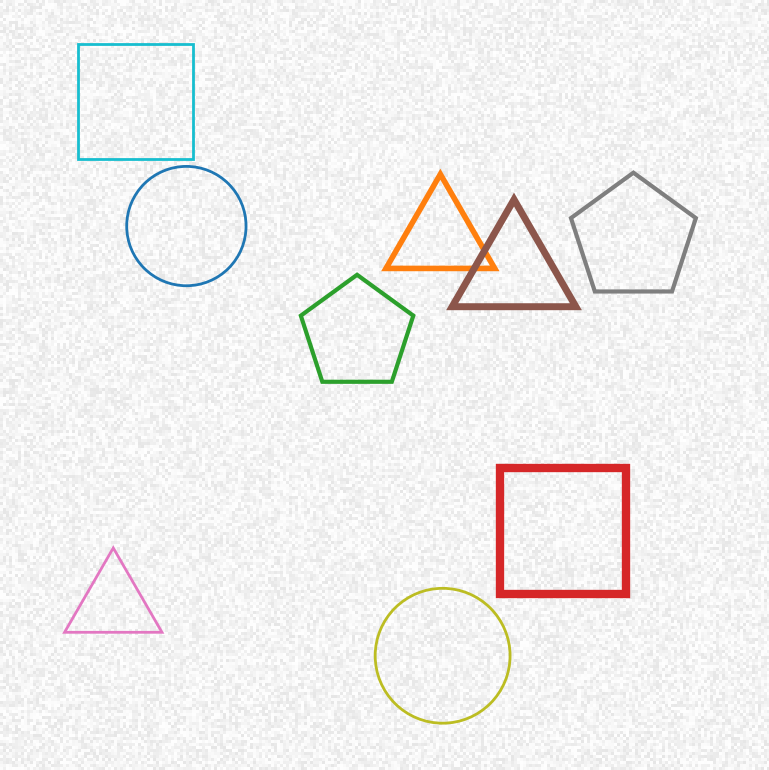[{"shape": "circle", "thickness": 1, "radius": 0.39, "center": [0.242, 0.706]}, {"shape": "triangle", "thickness": 2, "radius": 0.41, "center": [0.572, 0.692]}, {"shape": "pentagon", "thickness": 1.5, "radius": 0.38, "center": [0.464, 0.566]}, {"shape": "square", "thickness": 3, "radius": 0.41, "center": [0.731, 0.311]}, {"shape": "triangle", "thickness": 2.5, "radius": 0.46, "center": [0.668, 0.648]}, {"shape": "triangle", "thickness": 1, "radius": 0.37, "center": [0.147, 0.215]}, {"shape": "pentagon", "thickness": 1.5, "radius": 0.43, "center": [0.823, 0.69]}, {"shape": "circle", "thickness": 1, "radius": 0.44, "center": [0.575, 0.148]}, {"shape": "square", "thickness": 1, "radius": 0.37, "center": [0.176, 0.868]}]